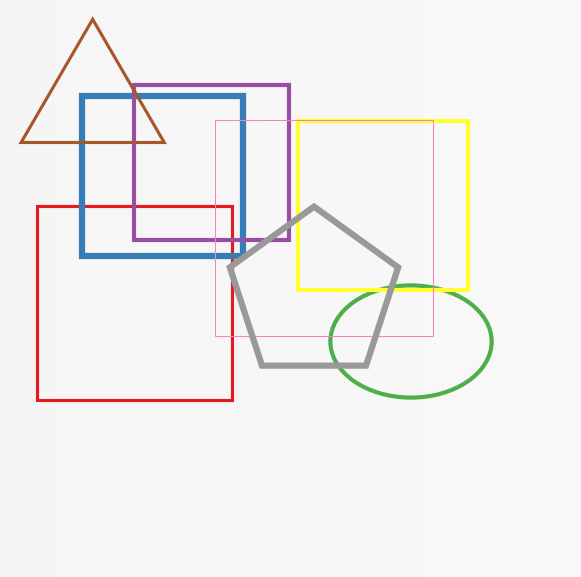[{"shape": "square", "thickness": 1.5, "radius": 0.84, "center": [0.231, 0.475]}, {"shape": "square", "thickness": 3, "radius": 0.69, "center": [0.279, 0.695]}, {"shape": "oval", "thickness": 2, "radius": 0.69, "center": [0.707, 0.408]}, {"shape": "square", "thickness": 2, "radius": 0.67, "center": [0.363, 0.718]}, {"shape": "square", "thickness": 2, "radius": 0.73, "center": [0.658, 0.644]}, {"shape": "triangle", "thickness": 1.5, "radius": 0.71, "center": [0.159, 0.823]}, {"shape": "square", "thickness": 0.5, "radius": 0.94, "center": [0.557, 0.604]}, {"shape": "pentagon", "thickness": 3, "radius": 0.76, "center": [0.54, 0.489]}]